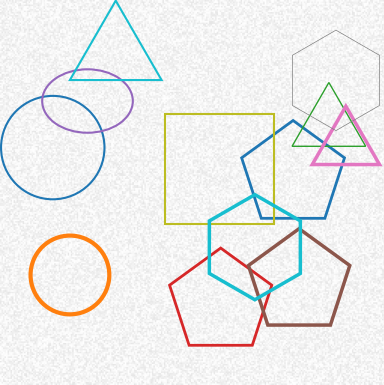[{"shape": "circle", "thickness": 1.5, "radius": 0.67, "center": [0.137, 0.617]}, {"shape": "pentagon", "thickness": 2, "radius": 0.7, "center": [0.761, 0.547]}, {"shape": "circle", "thickness": 3, "radius": 0.51, "center": [0.182, 0.286]}, {"shape": "triangle", "thickness": 1, "radius": 0.55, "center": [0.854, 0.675]}, {"shape": "pentagon", "thickness": 2, "radius": 0.7, "center": [0.573, 0.216]}, {"shape": "oval", "thickness": 1.5, "radius": 0.59, "center": [0.227, 0.738]}, {"shape": "pentagon", "thickness": 2.5, "radius": 0.69, "center": [0.777, 0.268]}, {"shape": "triangle", "thickness": 2.5, "radius": 0.5, "center": [0.898, 0.623]}, {"shape": "hexagon", "thickness": 0.5, "radius": 0.65, "center": [0.873, 0.791]}, {"shape": "square", "thickness": 1.5, "radius": 0.71, "center": [0.571, 0.561]}, {"shape": "triangle", "thickness": 1.5, "radius": 0.69, "center": [0.301, 0.861]}, {"shape": "hexagon", "thickness": 2.5, "radius": 0.68, "center": [0.662, 0.358]}]